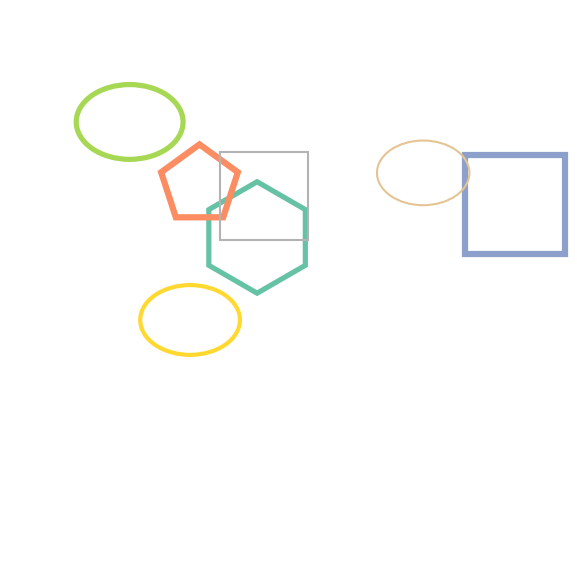[{"shape": "hexagon", "thickness": 2.5, "radius": 0.48, "center": [0.445, 0.588]}, {"shape": "pentagon", "thickness": 3, "radius": 0.35, "center": [0.345, 0.679]}, {"shape": "square", "thickness": 3, "radius": 0.43, "center": [0.892, 0.645]}, {"shape": "oval", "thickness": 2.5, "radius": 0.46, "center": [0.225, 0.788]}, {"shape": "oval", "thickness": 2, "radius": 0.43, "center": [0.329, 0.445]}, {"shape": "oval", "thickness": 1, "radius": 0.4, "center": [0.733, 0.7]}, {"shape": "square", "thickness": 1, "radius": 0.38, "center": [0.457, 0.659]}]